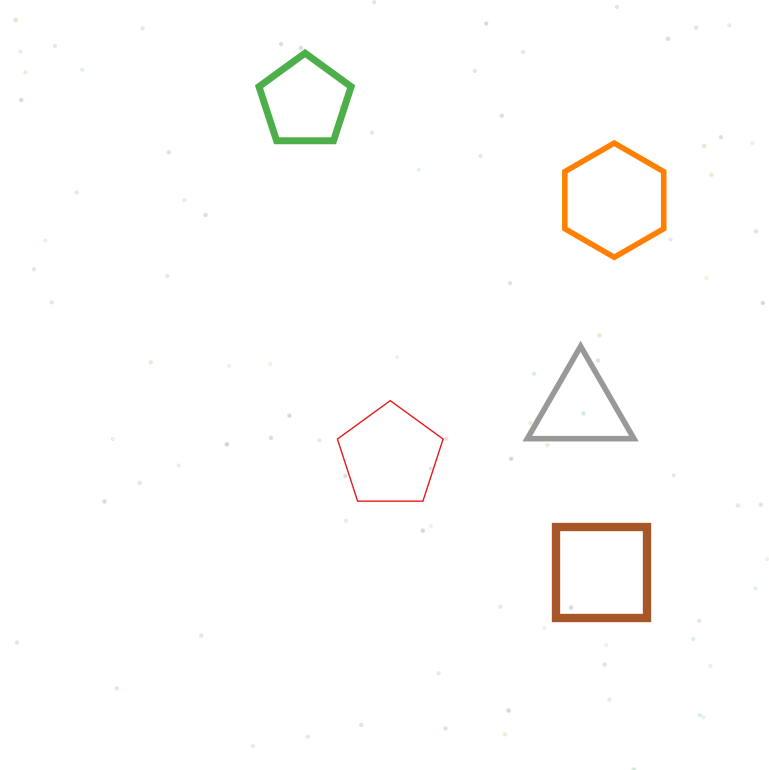[{"shape": "pentagon", "thickness": 0.5, "radius": 0.36, "center": [0.507, 0.408]}, {"shape": "pentagon", "thickness": 2.5, "radius": 0.31, "center": [0.396, 0.868]}, {"shape": "hexagon", "thickness": 2, "radius": 0.37, "center": [0.798, 0.74]}, {"shape": "square", "thickness": 3, "radius": 0.29, "center": [0.781, 0.256]}, {"shape": "triangle", "thickness": 2, "radius": 0.4, "center": [0.754, 0.47]}]